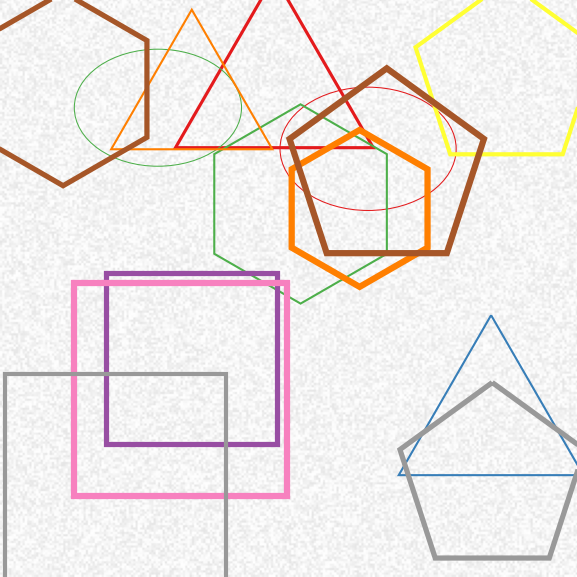[{"shape": "oval", "thickness": 0.5, "radius": 0.76, "center": [0.637, 0.741]}, {"shape": "triangle", "thickness": 1.5, "radius": 0.99, "center": [0.475, 0.842]}, {"shape": "triangle", "thickness": 1, "radius": 0.92, "center": [0.85, 0.269]}, {"shape": "oval", "thickness": 0.5, "radius": 0.72, "center": [0.273, 0.813]}, {"shape": "hexagon", "thickness": 1, "radius": 0.86, "center": [0.52, 0.646]}, {"shape": "square", "thickness": 2.5, "radius": 0.74, "center": [0.332, 0.378]}, {"shape": "hexagon", "thickness": 3, "radius": 0.68, "center": [0.623, 0.638]}, {"shape": "triangle", "thickness": 1, "radius": 0.81, "center": [0.332, 0.821]}, {"shape": "pentagon", "thickness": 2, "radius": 0.83, "center": [0.877, 0.866]}, {"shape": "pentagon", "thickness": 3, "radius": 0.88, "center": [0.67, 0.704]}, {"shape": "hexagon", "thickness": 2.5, "radius": 0.84, "center": [0.109, 0.845]}, {"shape": "square", "thickness": 3, "radius": 0.92, "center": [0.313, 0.324]}, {"shape": "pentagon", "thickness": 2.5, "radius": 0.84, "center": [0.852, 0.169]}, {"shape": "square", "thickness": 2, "radius": 0.96, "center": [0.199, 0.159]}]